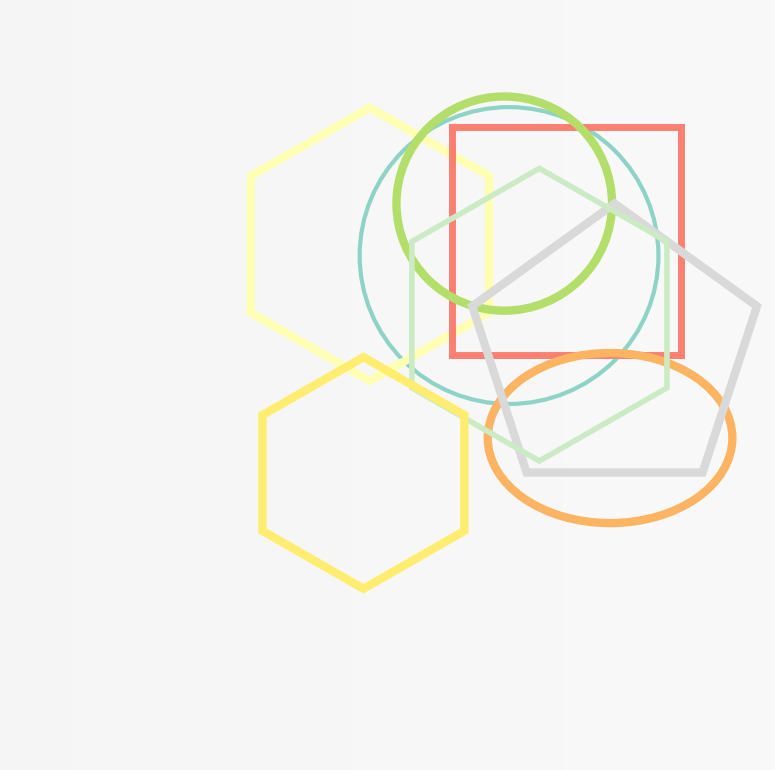[{"shape": "circle", "thickness": 1.5, "radius": 0.96, "center": [0.657, 0.668]}, {"shape": "hexagon", "thickness": 3, "radius": 0.89, "center": [0.477, 0.683]}, {"shape": "square", "thickness": 2.5, "radius": 0.74, "center": [0.731, 0.687]}, {"shape": "oval", "thickness": 3, "radius": 0.79, "center": [0.787, 0.431]}, {"shape": "circle", "thickness": 3, "radius": 0.7, "center": [0.651, 0.736]}, {"shape": "pentagon", "thickness": 3, "radius": 0.97, "center": [0.793, 0.543]}, {"shape": "hexagon", "thickness": 2, "radius": 0.95, "center": [0.696, 0.591]}, {"shape": "hexagon", "thickness": 3, "radius": 0.75, "center": [0.469, 0.386]}]